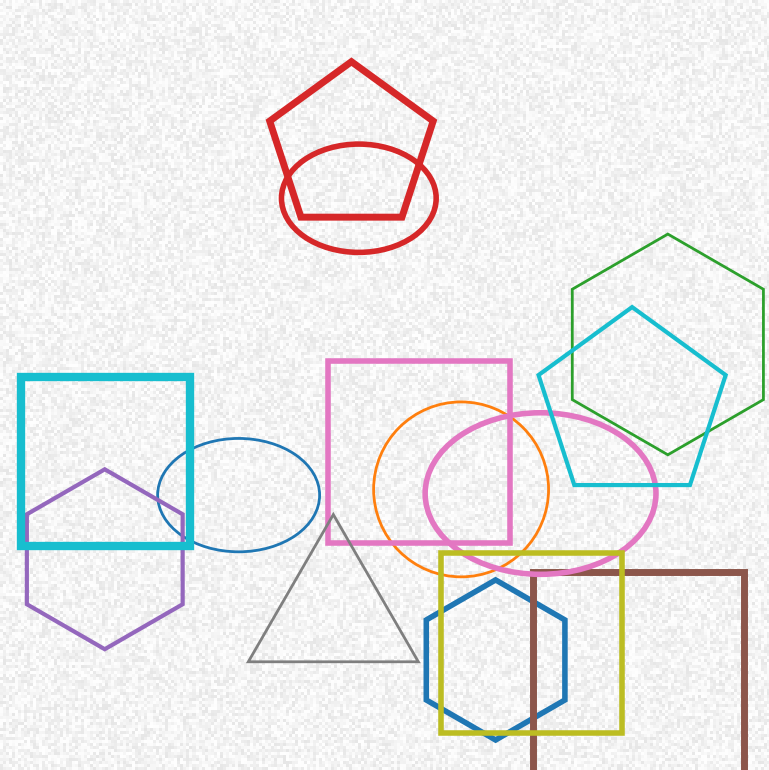[{"shape": "hexagon", "thickness": 2, "radius": 0.52, "center": [0.644, 0.143]}, {"shape": "oval", "thickness": 1, "radius": 0.53, "center": [0.31, 0.357]}, {"shape": "circle", "thickness": 1, "radius": 0.57, "center": [0.599, 0.364]}, {"shape": "hexagon", "thickness": 1, "radius": 0.72, "center": [0.867, 0.553]}, {"shape": "pentagon", "thickness": 2.5, "radius": 0.56, "center": [0.456, 0.808]}, {"shape": "oval", "thickness": 2, "radius": 0.5, "center": [0.466, 0.743]}, {"shape": "hexagon", "thickness": 1.5, "radius": 0.58, "center": [0.136, 0.274]}, {"shape": "square", "thickness": 2.5, "radius": 0.69, "center": [0.829, 0.12]}, {"shape": "oval", "thickness": 2, "radius": 0.75, "center": [0.702, 0.359]}, {"shape": "square", "thickness": 2, "radius": 0.59, "center": [0.544, 0.413]}, {"shape": "triangle", "thickness": 1, "radius": 0.64, "center": [0.433, 0.204]}, {"shape": "square", "thickness": 2, "radius": 0.58, "center": [0.69, 0.165]}, {"shape": "square", "thickness": 3, "radius": 0.55, "center": [0.136, 0.401]}, {"shape": "pentagon", "thickness": 1.5, "radius": 0.64, "center": [0.821, 0.473]}]